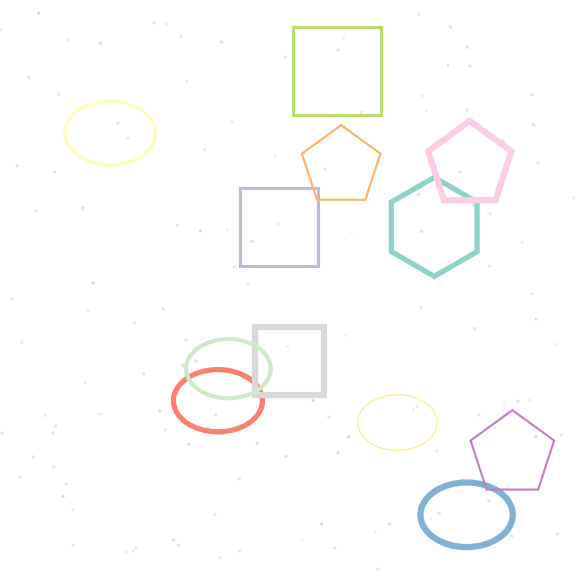[{"shape": "hexagon", "thickness": 2.5, "radius": 0.43, "center": [0.752, 0.606]}, {"shape": "oval", "thickness": 1.5, "radius": 0.39, "center": [0.191, 0.769]}, {"shape": "square", "thickness": 1.5, "radius": 0.34, "center": [0.483, 0.606]}, {"shape": "oval", "thickness": 2.5, "radius": 0.39, "center": [0.377, 0.305]}, {"shape": "oval", "thickness": 3, "radius": 0.4, "center": [0.808, 0.108]}, {"shape": "pentagon", "thickness": 1, "radius": 0.36, "center": [0.591, 0.711]}, {"shape": "square", "thickness": 1.5, "radius": 0.38, "center": [0.584, 0.876]}, {"shape": "pentagon", "thickness": 3, "radius": 0.38, "center": [0.813, 0.714]}, {"shape": "square", "thickness": 3, "radius": 0.3, "center": [0.501, 0.374]}, {"shape": "pentagon", "thickness": 1, "radius": 0.38, "center": [0.887, 0.213]}, {"shape": "oval", "thickness": 2, "radius": 0.37, "center": [0.396, 0.361]}, {"shape": "oval", "thickness": 0.5, "radius": 0.34, "center": [0.688, 0.267]}]